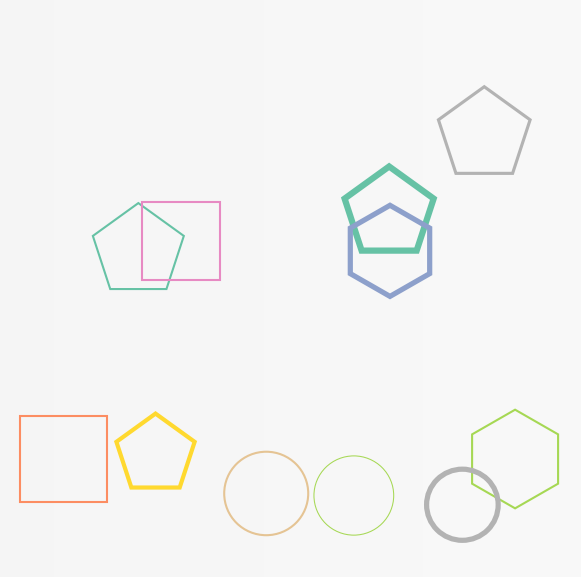[{"shape": "pentagon", "thickness": 3, "radius": 0.4, "center": [0.669, 0.63]}, {"shape": "pentagon", "thickness": 1, "radius": 0.41, "center": [0.238, 0.565]}, {"shape": "square", "thickness": 1, "radius": 0.37, "center": [0.109, 0.205]}, {"shape": "hexagon", "thickness": 2.5, "radius": 0.39, "center": [0.671, 0.565]}, {"shape": "square", "thickness": 1, "radius": 0.34, "center": [0.311, 0.582]}, {"shape": "circle", "thickness": 0.5, "radius": 0.34, "center": [0.609, 0.141]}, {"shape": "hexagon", "thickness": 1, "radius": 0.43, "center": [0.886, 0.204]}, {"shape": "pentagon", "thickness": 2, "radius": 0.35, "center": [0.268, 0.212]}, {"shape": "circle", "thickness": 1, "radius": 0.36, "center": [0.458, 0.145]}, {"shape": "pentagon", "thickness": 1.5, "radius": 0.41, "center": [0.833, 0.766]}, {"shape": "circle", "thickness": 2.5, "radius": 0.31, "center": [0.796, 0.125]}]